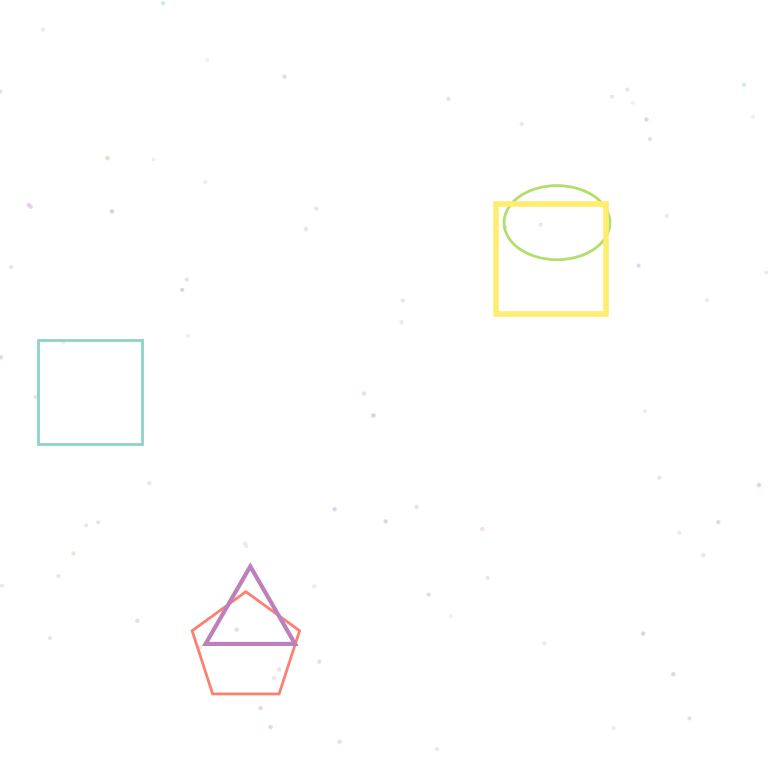[{"shape": "square", "thickness": 1, "radius": 0.34, "center": [0.117, 0.491]}, {"shape": "pentagon", "thickness": 1, "radius": 0.37, "center": [0.319, 0.158]}, {"shape": "oval", "thickness": 1, "radius": 0.34, "center": [0.723, 0.711]}, {"shape": "triangle", "thickness": 1.5, "radius": 0.34, "center": [0.325, 0.197]}, {"shape": "square", "thickness": 2, "radius": 0.36, "center": [0.716, 0.664]}]